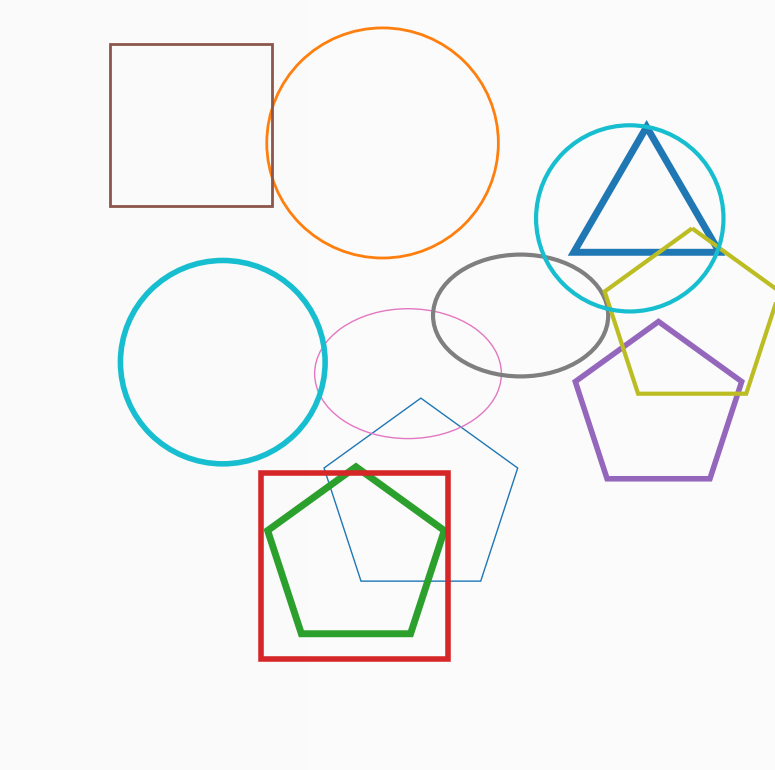[{"shape": "pentagon", "thickness": 0.5, "radius": 0.66, "center": [0.543, 0.352]}, {"shape": "triangle", "thickness": 2.5, "radius": 0.54, "center": [0.834, 0.727]}, {"shape": "circle", "thickness": 1, "radius": 0.75, "center": [0.494, 0.814]}, {"shape": "pentagon", "thickness": 2.5, "radius": 0.6, "center": [0.459, 0.274]}, {"shape": "square", "thickness": 2, "radius": 0.6, "center": [0.457, 0.264]}, {"shape": "pentagon", "thickness": 2, "radius": 0.56, "center": [0.85, 0.47]}, {"shape": "square", "thickness": 1, "radius": 0.52, "center": [0.246, 0.838]}, {"shape": "oval", "thickness": 0.5, "radius": 0.6, "center": [0.526, 0.515]}, {"shape": "oval", "thickness": 1.5, "radius": 0.57, "center": [0.672, 0.59]}, {"shape": "pentagon", "thickness": 1.5, "radius": 0.59, "center": [0.893, 0.585]}, {"shape": "circle", "thickness": 1.5, "radius": 0.6, "center": [0.813, 0.716]}, {"shape": "circle", "thickness": 2, "radius": 0.66, "center": [0.287, 0.53]}]